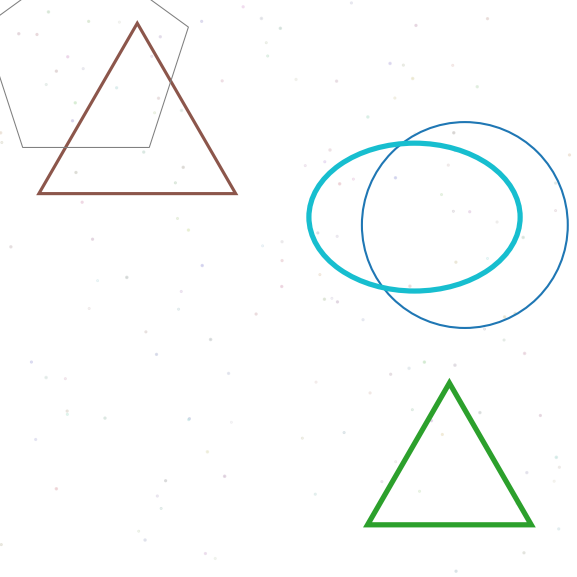[{"shape": "circle", "thickness": 1, "radius": 0.89, "center": [0.805, 0.609]}, {"shape": "triangle", "thickness": 2.5, "radius": 0.82, "center": [0.778, 0.172]}, {"shape": "triangle", "thickness": 1.5, "radius": 0.98, "center": [0.238, 0.762]}, {"shape": "pentagon", "thickness": 0.5, "radius": 0.93, "center": [0.149, 0.895]}, {"shape": "oval", "thickness": 2.5, "radius": 0.91, "center": [0.718, 0.623]}]